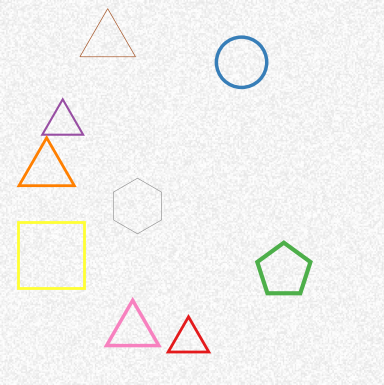[{"shape": "triangle", "thickness": 2, "radius": 0.3, "center": [0.49, 0.116]}, {"shape": "circle", "thickness": 2.5, "radius": 0.33, "center": [0.627, 0.838]}, {"shape": "pentagon", "thickness": 3, "radius": 0.36, "center": [0.737, 0.297]}, {"shape": "triangle", "thickness": 1.5, "radius": 0.31, "center": [0.163, 0.681]}, {"shape": "triangle", "thickness": 2, "radius": 0.41, "center": [0.121, 0.559]}, {"shape": "square", "thickness": 2, "radius": 0.43, "center": [0.133, 0.338]}, {"shape": "triangle", "thickness": 0.5, "radius": 0.42, "center": [0.28, 0.894]}, {"shape": "triangle", "thickness": 2.5, "radius": 0.39, "center": [0.345, 0.142]}, {"shape": "hexagon", "thickness": 0.5, "radius": 0.36, "center": [0.357, 0.465]}]